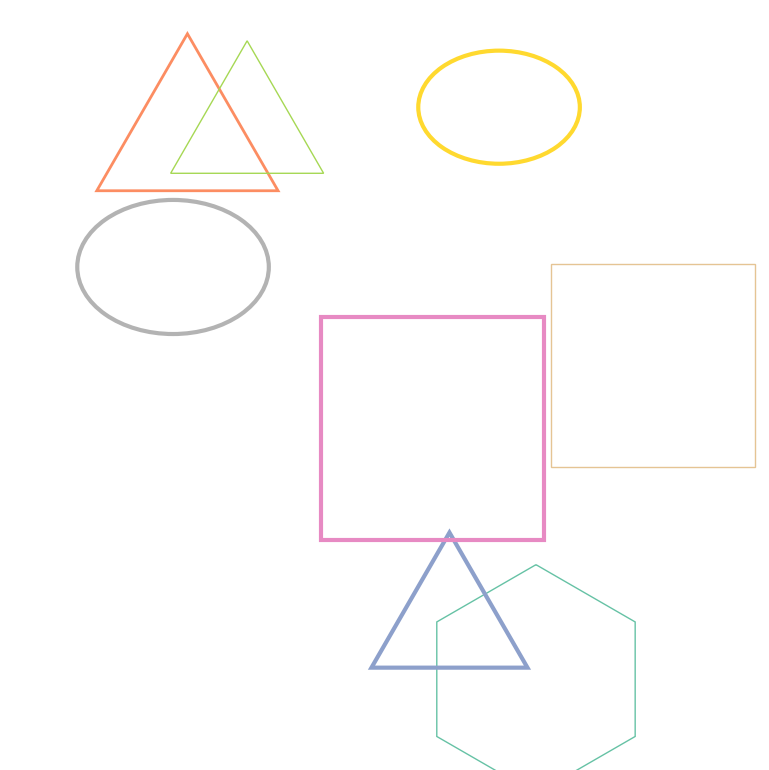[{"shape": "hexagon", "thickness": 0.5, "radius": 0.74, "center": [0.696, 0.118]}, {"shape": "triangle", "thickness": 1, "radius": 0.68, "center": [0.243, 0.82]}, {"shape": "triangle", "thickness": 1.5, "radius": 0.58, "center": [0.584, 0.191]}, {"shape": "square", "thickness": 1.5, "radius": 0.72, "center": [0.562, 0.443]}, {"shape": "triangle", "thickness": 0.5, "radius": 0.57, "center": [0.321, 0.832]}, {"shape": "oval", "thickness": 1.5, "radius": 0.52, "center": [0.648, 0.861]}, {"shape": "square", "thickness": 0.5, "radius": 0.66, "center": [0.848, 0.526]}, {"shape": "oval", "thickness": 1.5, "radius": 0.62, "center": [0.225, 0.653]}]